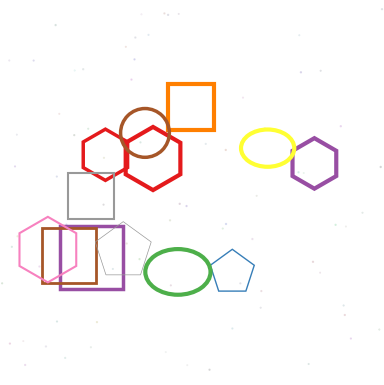[{"shape": "hexagon", "thickness": 2.5, "radius": 0.33, "center": [0.274, 0.598]}, {"shape": "hexagon", "thickness": 3, "radius": 0.41, "center": [0.397, 0.588]}, {"shape": "pentagon", "thickness": 1, "radius": 0.3, "center": [0.603, 0.292]}, {"shape": "oval", "thickness": 3, "radius": 0.42, "center": [0.462, 0.294]}, {"shape": "square", "thickness": 2.5, "radius": 0.41, "center": [0.238, 0.332]}, {"shape": "hexagon", "thickness": 3, "radius": 0.33, "center": [0.817, 0.576]}, {"shape": "square", "thickness": 3, "radius": 0.3, "center": [0.495, 0.722]}, {"shape": "oval", "thickness": 3, "radius": 0.35, "center": [0.695, 0.615]}, {"shape": "square", "thickness": 2, "radius": 0.35, "center": [0.179, 0.336]}, {"shape": "circle", "thickness": 2.5, "radius": 0.32, "center": [0.377, 0.655]}, {"shape": "hexagon", "thickness": 1.5, "radius": 0.43, "center": [0.124, 0.352]}, {"shape": "square", "thickness": 1.5, "radius": 0.3, "center": [0.236, 0.491]}, {"shape": "pentagon", "thickness": 0.5, "radius": 0.38, "center": [0.32, 0.348]}]